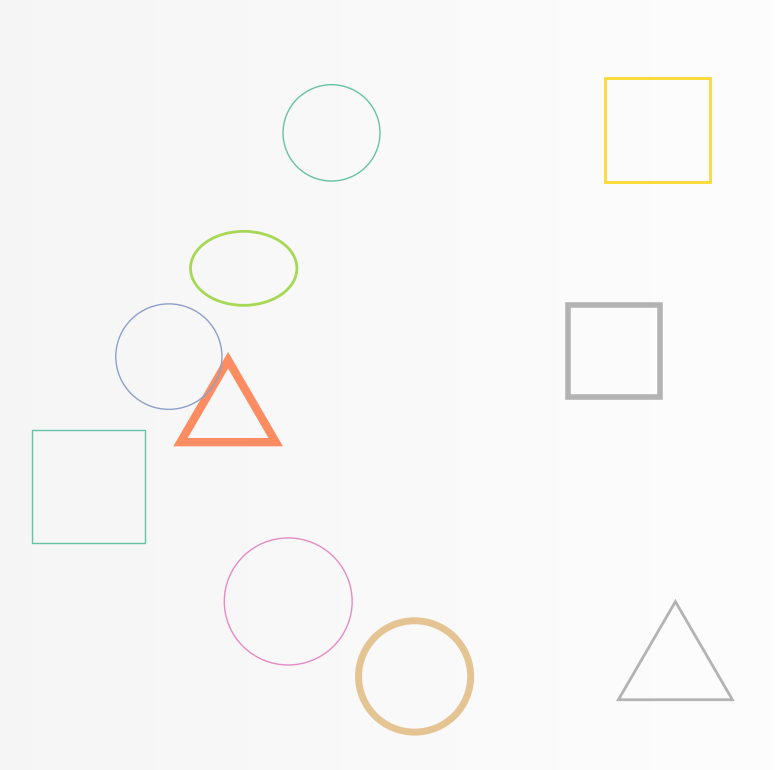[{"shape": "square", "thickness": 0.5, "radius": 0.37, "center": [0.114, 0.369]}, {"shape": "circle", "thickness": 0.5, "radius": 0.31, "center": [0.428, 0.827]}, {"shape": "triangle", "thickness": 3, "radius": 0.35, "center": [0.294, 0.461]}, {"shape": "circle", "thickness": 0.5, "radius": 0.34, "center": [0.218, 0.537]}, {"shape": "circle", "thickness": 0.5, "radius": 0.41, "center": [0.372, 0.219]}, {"shape": "oval", "thickness": 1, "radius": 0.34, "center": [0.314, 0.652]}, {"shape": "square", "thickness": 1, "radius": 0.34, "center": [0.849, 0.831]}, {"shape": "circle", "thickness": 2.5, "radius": 0.36, "center": [0.535, 0.121]}, {"shape": "square", "thickness": 2, "radius": 0.3, "center": [0.793, 0.545]}, {"shape": "triangle", "thickness": 1, "radius": 0.42, "center": [0.871, 0.134]}]